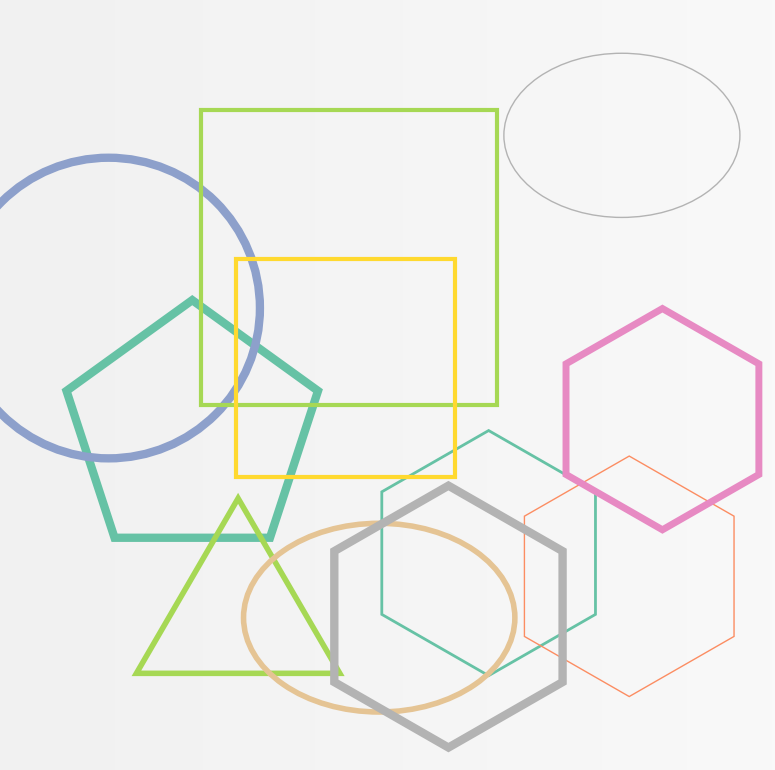[{"shape": "hexagon", "thickness": 1, "radius": 0.8, "center": [0.63, 0.282]}, {"shape": "pentagon", "thickness": 3, "radius": 0.85, "center": [0.248, 0.44]}, {"shape": "hexagon", "thickness": 0.5, "radius": 0.78, "center": [0.812, 0.252]}, {"shape": "circle", "thickness": 3, "radius": 0.98, "center": [0.14, 0.6]}, {"shape": "hexagon", "thickness": 2.5, "radius": 0.72, "center": [0.855, 0.456]}, {"shape": "square", "thickness": 1.5, "radius": 0.96, "center": [0.45, 0.666]}, {"shape": "triangle", "thickness": 2, "radius": 0.76, "center": [0.307, 0.201]}, {"shape": "square", "thickness": 1.5, "radius": 0.71, "center": [0.445, 0.522]}, {"shape": "oval", "thickness": 2, "radius": 0.88, "center": [0.489, 0.198]}, {"shape": "hexagon", "thickness": 3, "radius": 0.85, "center": [0.579, 0.199]}, {"shape": "oval", "thickness": 0.5, "radius": 0.76, "center": [0.802, 0.824]}]